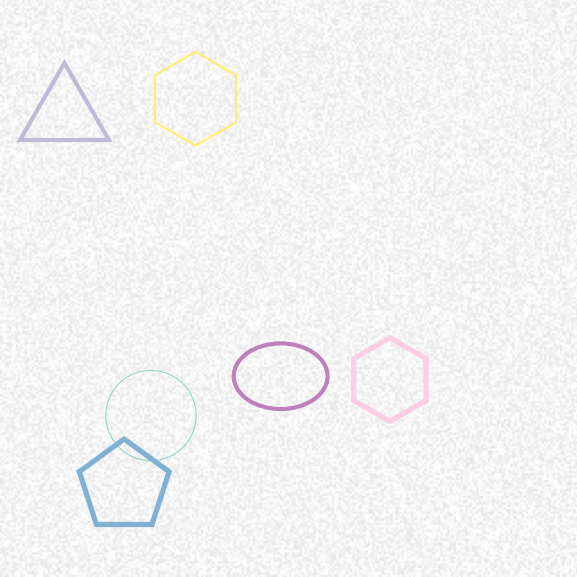[{"shape": "circle", "thickness": 0.5, "radius": 0.39, "center": [0.261, 0.28]}, {"shape": "triangle", "thickness": 2, "radius": 0.44, "center": [0.112, 0.801]}, {"shape": "pentagon", "thickness": 2.5, "radius": 0.41, "center": [0.215, 0.157]}, {"shape": "hexagon", "thickness": 2.5, "radius": 0.36, "center": [0.675, 0.342]}, {"shape": "oval", "thickness": 2, "radius": 0.41, "center": [0.486, 0.348]}, {"shape": "hexagon", "thickness": 1, "radius": 0.41, "center": [0.339, 0.828]}]